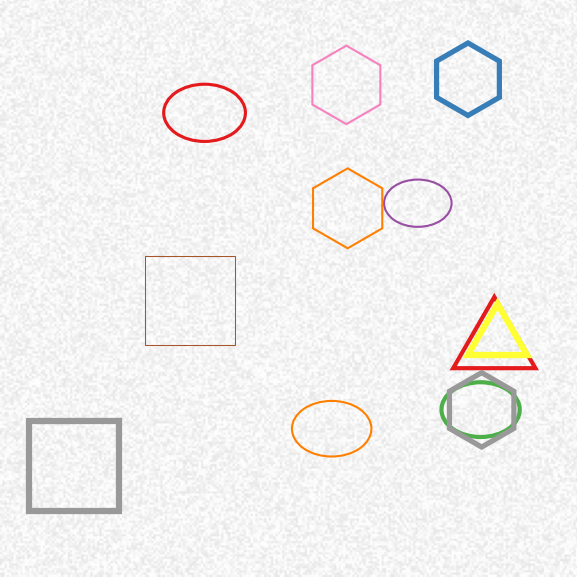[{"shape": "oval", "thickness": 1.5, "radius": 0.35, "center": [0.354, 0.804]}, {"shape": "triangle", "thickness": 2, "radius": 0.41, "center": [0.856, 0.403]}, {"shape": "hexagon", "thickness": 2.5, "radius": 0.31, "center": [0.81, 0.862]}, {"shape": "oval", "thickness": 2, "radius": 0.34, "center": [0.832, 0.29]}, {"shape": "oval", "thickness": 1, "radius": 0.29, "center": [0.724, 0.647]}, {"shape": "oval", "thickness": 1, "radius": 0.34, "center": [0.574, 0.257]}, {"shape": "hexagon", "thickness": 1, "radius": 0.35, "center": [0.602, 0.638]}, {"shape": "triangle", "thickness": 3, "radius": 0.3, "center": [0.861, 0.414]}, {"shape": "square", "thickness": 0.5, "radius": 0.39, "center": [0.329, 0.479]}, {"shape": "hexagon", "thickness": 1, "radius": 0.34, "center": [0.6, 0.852]}, {"shape": "square", "thickness": 3, "radius": 0.39, "center": [0.128, 0.193]}, {"shape": "hexagon", "thickness": 2.5, "radius": 0.32, "center": [0.834, 0.289]}]